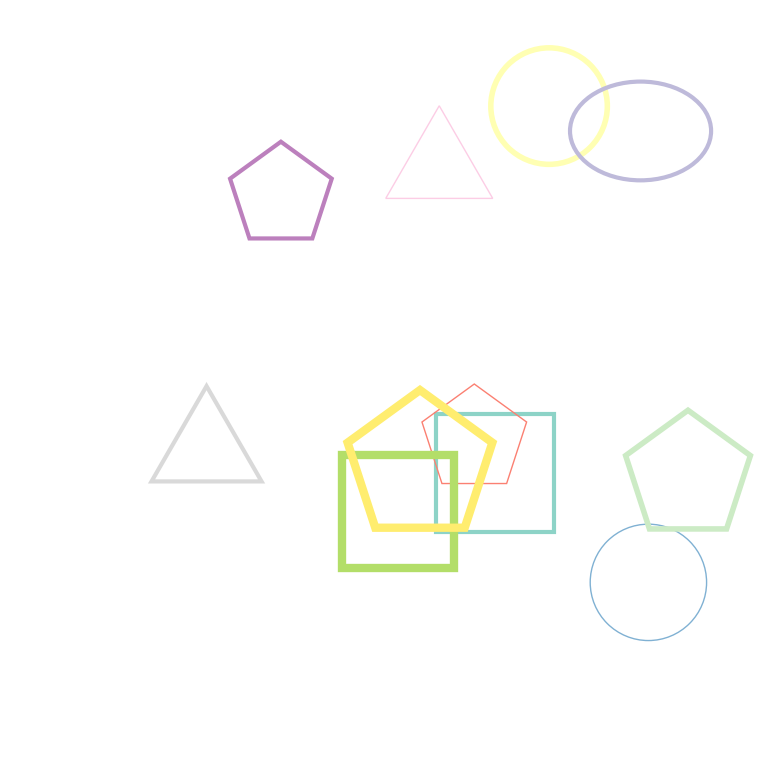[{"shape": "square", "thickness": 1.5, "radius": 0.38, "center": [0.643, 0.385]}, {"shape": "circle", "thickness": 2, "radius": 0.38, "center": [0.713, 0.862]}, {"shape": "oval", "thickness": 1.5, "radius": 0.46, "center": [0.832, 0.83]}, {"shape": "pentagon", "thickness": 0.5, "radius": 0.36, "center": [0.616, 0.43]}, {"shape": "circle", "thickness": 0.5, "radius": 0.38, "center": [0.842, 0.244]}, {"shape": "square", "thickness": 3, "radius": 0.37, "center": [0.517, 0.336]}, {"shape": "triangle", "thickness": 0.5, "radius": 0.4, "center": [0.57, 0.782]}, {"shape": "triangle", "thickness": 1.5, "radius": 0.41, "center": [0.268, 0.416]}, {"shape": "pentagon", "thickness": 1.5, "radius": 0.35, "center": [0.365, 0.747]}, {"shape": "pentagon", "thickness": 2, "radius": 0.43, "center": [0.894, 0.382]}, {"shape": "pentagon", "thickness": 3, "radius": 0.49, "center": [0.545, 0.395]}]